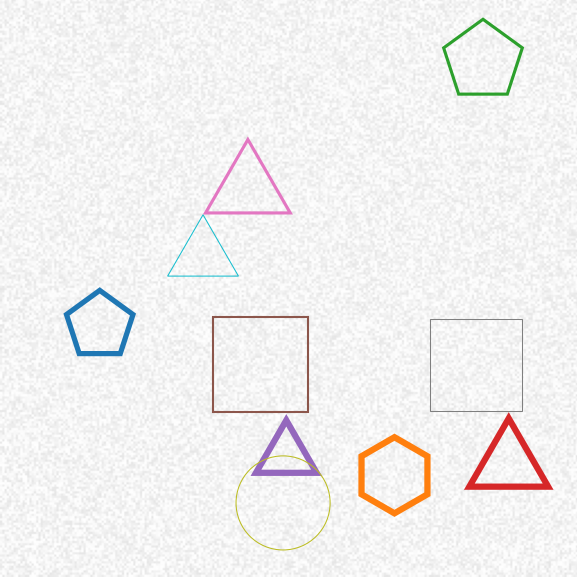[{"shape": "pentagon", "thickness": 2.5, "radius": 0.3, "center": [0.173, 0.436]}, {"shape": "hexagon", "thickness": 3, "radius": 0.33, "center": [0.683, 0.176]}, {"shape": "pentagon", "thickness": 1.5, "radius": 0.36, "center": [0.836, 0.894]}, {"shape": "triangle", "thickness": 3, "radius": 0.39, "center": [0.881, 0.196]}, {"shape": "triangle", "thickness": 3, "radius": 0.3, "center": [0.496, 0.211]}, {"shape": "square", "thickness": 1, "radius": 0.41, "center": [0.451, 0.368]}, {"shape": "triangle", "thickness": 1.5, "radius": 0.42, "center": [0.429, 0.673]}, {"shape": "square", "thickness": 0.5, "radius": 0.4, "center": [0.825, 0.367]}, {"shape": "circle", "thickness": 0.5, "radius": 0.41, "center": [0.49, 0.128]}, {"shape": "triangle", "thickness": 0.5, "radius": 0.35, "center": [0.352, 0.556]}]